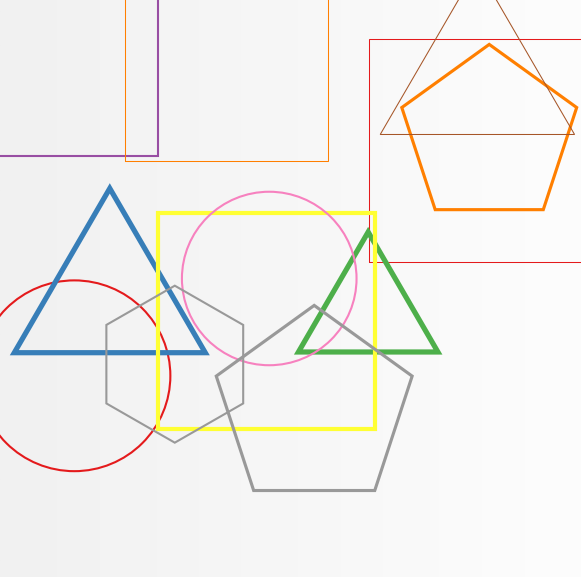[{"shape": "square", "thickness": 0.5, "radius": 0.96, "center": [0.828, 0.739]}, {"shape": "circle", "thickness": 1, "radius": 0.83, "center": [0.128, 0.348]}, {"shape": "triangle", "thickness": 2.5, "radius": 0.95, "center": [0.189, 0.483]}, {"shape": "triangle", "thickness": 2.5, "radius": 0.69, "center": [0.633, 0.459]}, {"shape": "square", "thickness": 1, "radius": 0.7, "center": [0.133, 0.868]}, {"shape": "square", "thickness": 0.5, "radius": 0.87, "center": [0.389, 0.895]}, {"shape": "pentagon", "thickness": 1.5, "radius": 0.79, "center": [0.842, 0.764]}, {"shape": "square", "thickness": 2, "radius": 0.93, "center": [0.458, 0.443]}, {"shape": "triangle", "thickness": 0.5, "radius": 0.97, "center": [0.821, 0.863]}, {"shape": "circle", "thickness": 1, "radius": 0.75, "center": [0.463, 0.517]}, {"shape": "hexagon", "thickness": 1, "radius": 0.68, "center": [0.301, 0.369]}, {"shape": "pentagon", "thickness": 1.5, "radius": 0.89, "center": [0.541, 0.293]}]